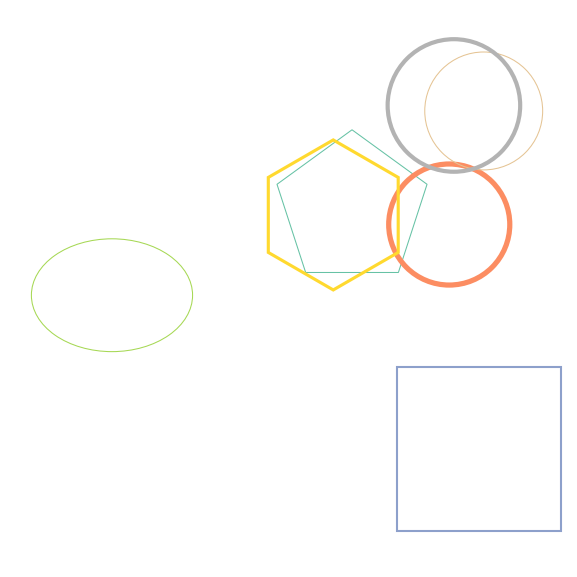[{"shape": "pentagon", "thickness": 0.5, "radius": 0.68, "center": [0.61, 0.638]}, {"shape": "circle", "thickness": 2.5, "radius": 0.52, "center": [0.778, 0.61]}, {"shape": "square", "thickness": 1, "radius": 0.71, "center": [0.83, 0.222]}, {"shape": "oval", "thickness": 0.5, "radius": 0.7, "center": [0.194, 0.488]}, {"shape": "hexagon", "thickness": 1.5, "radius": 0.65, "center": [0.577, 0.627]}, {"shape": "circle", "thickness": 0.5, "radius": 0.51, "center": [0.838, 0.807]}, {"shape": "circle", "thickness": 2, "radius": 0.57, "center": [0.786, 0.817]}]